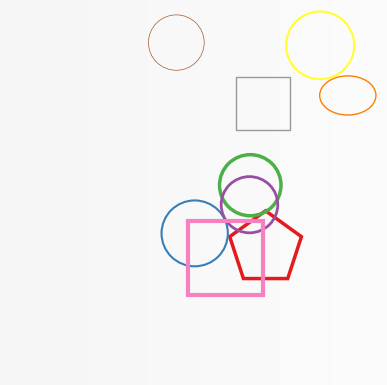[{"shape": "pentagon", "thickness": 2.5, "radius": 0.49, "center": [0.685, 0.355]}, {"shape": "circle", "thickness": 1.5, "radius": 0.43, "center": [0.502, 0.394]}, {"shape": "circle", "thickness": 2.5, "radius": 0.4, "center": [0.646, 0.519]}, {"shape": "circle", "thickness": 2, "radius": 0.36, "center": [0.644, 0.468]}, {"shape": "oval", "thickness": 1, "radius": 0.36, "center": [0.898, 0.752]}, {"shape": "circle", "thickness": 1.5, "radius": 0.44, "center": [0.826, 0.882]}, {"shape": "circle", "thickness": 0.5, "radius": 0.36, "center": [0.455, 0.889]}, {"shape": "square", "thickness": 3, "radius": 0.48, "center": [0.582, 0.329]}, {"shape": "square", "thickness": 1, "radius": 0.35, "center": [0.678, 0.731]}]